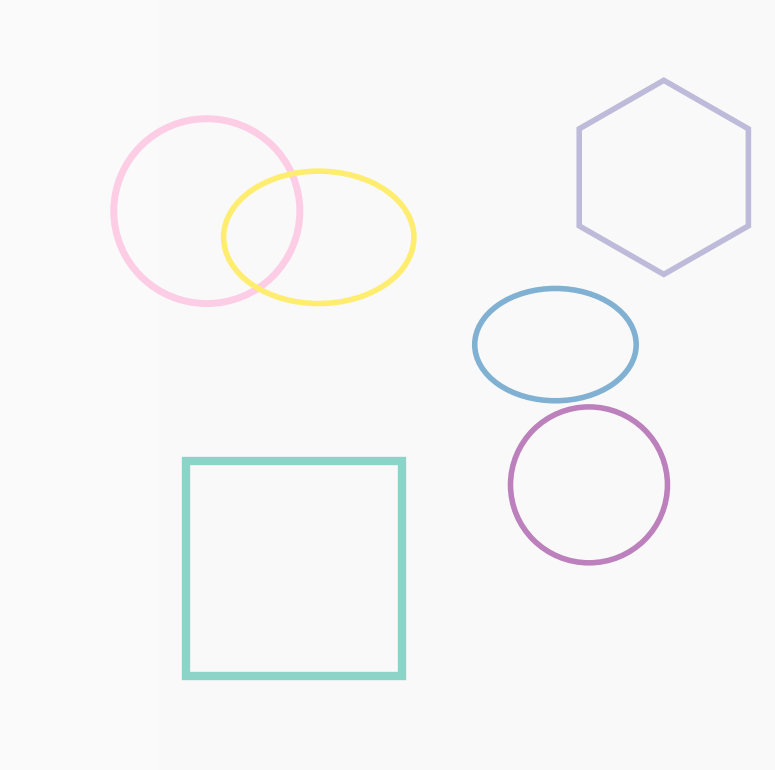[{"shape": "square", "thickness": 3, "radius": 0.7, "center": [0.379, 0.262]}, {"shape": "hexagon", "thickness": 2, "radius": 0.63, "center": [0.857, 0.77]}, {"shape": "oval", "thickness": 2, "radius": 0.52, "center": [0.717, 0.552]}, {"shape": "circle", "thickness": 2.5, "radius": 0.6, "center": [0.267, 0.726]}, {"shape": "circle", "thickness": 2, "radius": 0.51, "center": [0.76, 0.37]}, {"shape": "oval", "thickness": 2, "radius": 0.61, "center": [0.411, 0.692]}]